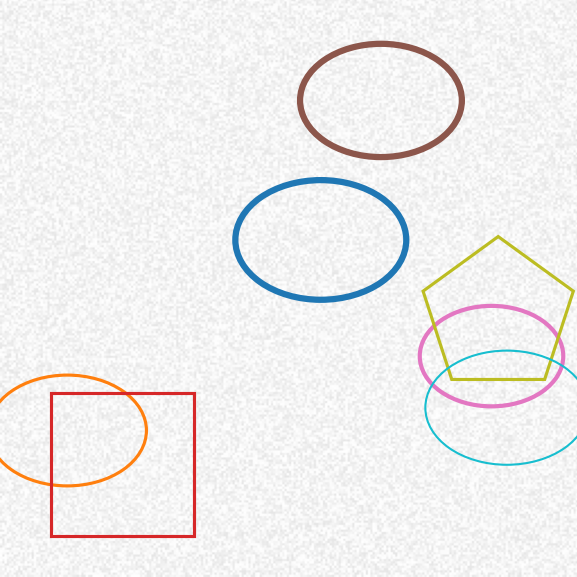[{"shape": "oval", "thickness": 3, "radius": 0.74, "center": [0.556, 0.584]}, {"shape": "oval", "thickness": 1.5, "radius": 0.69, "center": [0.117, 0.254]}, {"shape": "square", "thickness": 1.5, "radius": 0.62, "center": [0.212, 0.194]}, {"shape": "oval", "thickness": 3, "radius": 0.7, "center": [0.66, 0.825]}, {"shape": "oval", "thickness": 2, "radius": 0.62, "center": [0.851, 0.382]}, {"shape": "pentagon", "thickness": 1.5, "radius": 0.68, "center": [0.863, 0.453]}, {"shape": "oval", "thickness": 1, "radius": 0.71, "center": [0.878, 0.293]}]